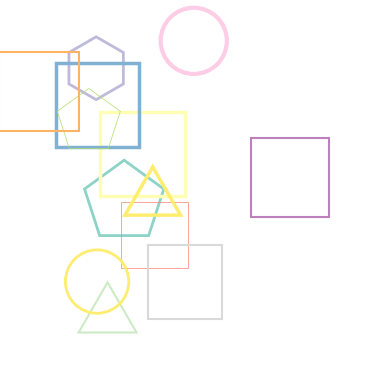[{"shape": "pentagon", "thickness": 2, "radius": 0.54, "center": [0.323, 0.476]}, {"shape": "square", "thickness": 2.5, "radius": 0.55, "center": [0.37, 0.6]}, {"shape": "hexagon", "thickness": 2, "radius": 0.41, "center": [0.25, 0.823]}, {"shape": "square", "thickness": 0.5, "radius": 0.43, "center": [0.4, 0.39]}, {"shape": "square", "thickness": 2.5, "radius": 0.54, "center": [0.253, 0.728]}, {"shape": "square", "thickness": 1.5, "radius": 0.52, "center": [0.101, 0.763]}, {"shape": "pentagon", "thickness": 0.5, "radius": 0.43, "center": [0.231, 0.684]}, {"shape": "circle", "thickness": 3, "radius": 0.43, "center": [0.503, 0.894]}, {"shape": "square", "thickness": 1.5, "radius": 0.48, "center": [0.48, 0.268]}, {"shape": "square", "thickness": 1.5, "radius": 0.51, "center": [0.752, 0.539]}, {"shape": "triangle", "thickness": 1.5, "radius": 0.43, "center": [0.279, 0.18]}, {"shape": "triangle", "thickness": 2.5, "radius": 0.42, "center": [0.397, 0.483]}, {"shape": "circle", "thickness": 2, "radius": 0.41, "center": [0.252, 0.269]}]